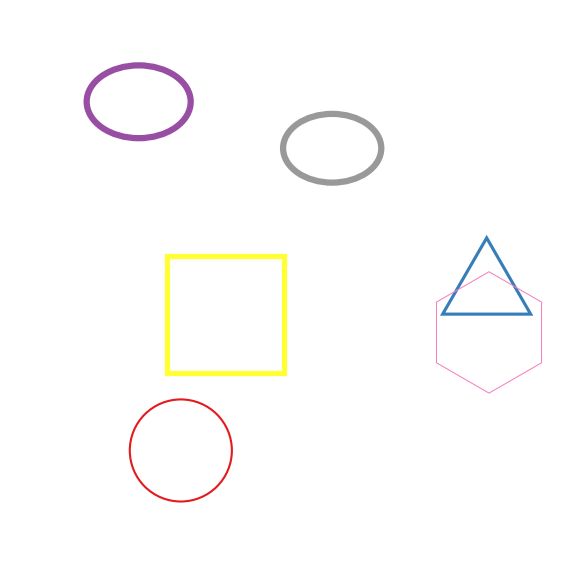[{"shape": "circle", "thickness": 1, "radius": 0.44, "center": [0.313, 0.219]}, {"shape": "triangle", "thickness": 1.5, "radius": 0.44, "center": [0.843, 0.499]}, {"shape": "oval", "thickness": 3, "radius": 0.45, "center": [0.24, 0.823]}, {"shape": "square", "thickness": 2.5, "radius": 0.51, "center": [0.391, 0.454]}, {"shape": "hexagon", "thickness": 0.5, "radius": 0.53, "center": [0.847, 0.423]}, {"shape": "oval", "thickness": 3, "radius": 0.43, "center": [0.575, 0.742]}]